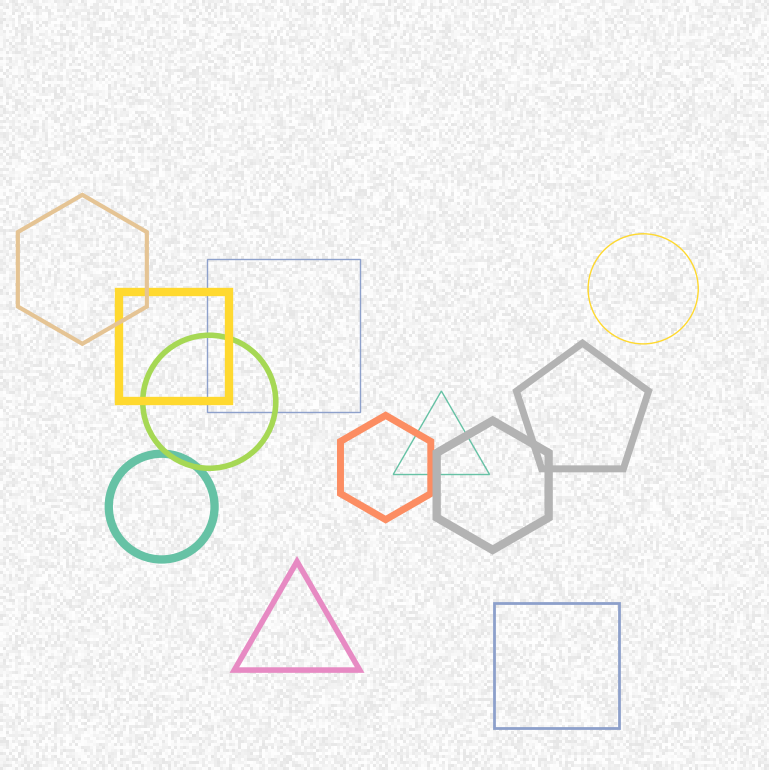[{"shape": "triangle", "thickness": 0.5, "radius": 0.36, "center": [0.573, 0.42]}, {"shape": "circle", "thickness": 3, "radius": 0.34, "center": [0.21, 0.342]}, {"shape": "hexagon", "thickness": 2.5, "radius": 0.34, "center": [0.501, 0.393]}, {"shape": "square", "thickness": 0.5, "radius": 0.5, "center": [0.368, 0.564]}, {"shape": "square", "thickness": 1, "radius": 0.41, "center": [0.722, 0.135]}, {"shape": "triangle", "thickness": 2, "radius": 0.47, "center": [0.386, 0.177]}, {"shape": "circle", "thickness": 2, "radius": 0.43, "center": [0.272, 0.478]}, {"shape": "circle", "thickness": 0.5, "radius": 0.36, "center": [0.835, 0.625]}, {"shape": "square", "thickness": 3, "radius": 0.36, "center": [0.226, 0.55]}, {"shape": "hexagon", "thickness": 1.5, "radius": 0.48, "center": [0.107, 0.65]}, {"shape": "pentagon", "thickness": 2.5, "radius": 0.45, "center": [0.757, 0.464]}, {"shape": "hexagon", "thickness": 3, "radius": 0.42, "center": [0.64, 0.37]}]